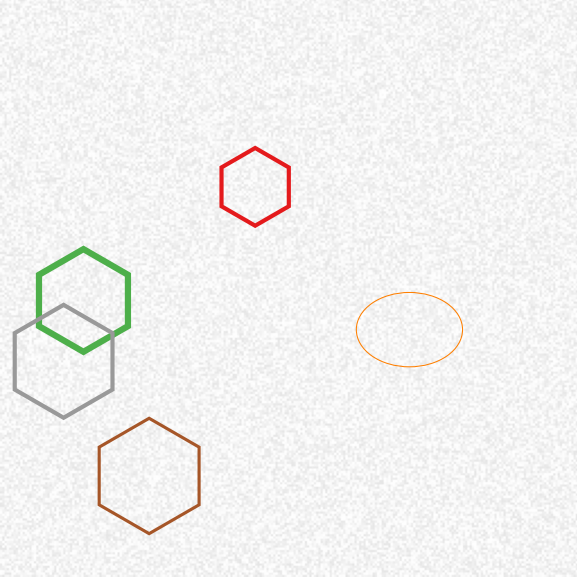[{"shape": "hexagon", "thickness": 2, "radius": 0.34, "center": [0.442, 0.676]}, {"shape": "hexagon", "thickness": 3, "radius": 0.44, "center": [0.145, 0.479]}, {"shape": "oval", "thickness": 0.5, "radius": 0.46, "center": [0.709, 0.428]}, {"shape": "hexagon", "thickness": 1.5, "radius": 0.5, "center": [0.258, 0.175]}, {"shape": "hexagon", "thickness": 2, "radius": 0.49, "center": [0.11, 0.373]}]